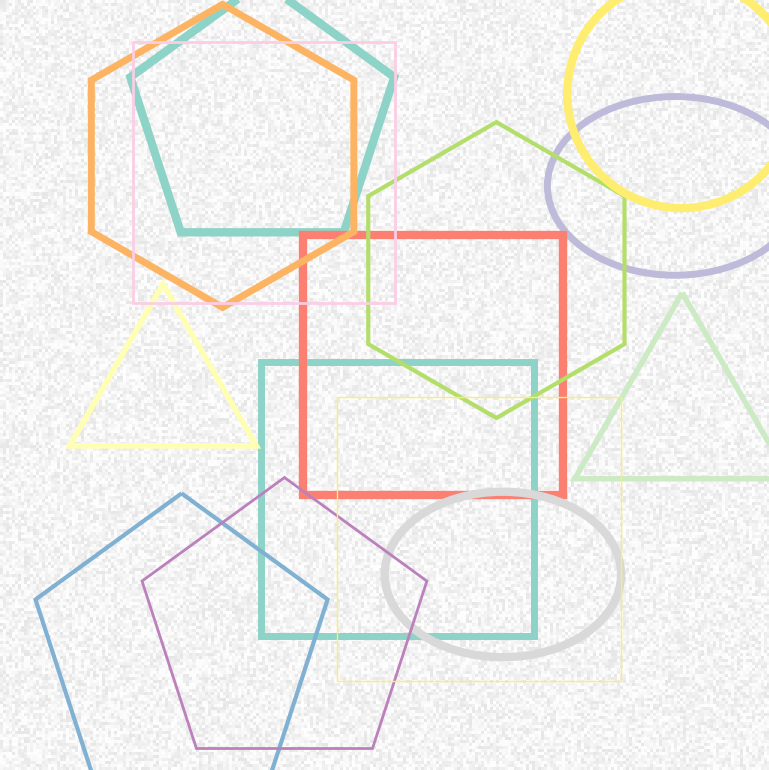[{"shape": "pentagon", "thickness": 3, "radius": 0.9, "center": [0.341, 0.844]}, {"shape": "square", "thickness": 2.5, "radius": 0.89, "center": [0.516, 0.352]}, {"shape": "triangle", "thickness": 2, "radius": 0.7, "center": [0.212, 0.491]}, {"shape": "oval", "thickness": 2.5, "radius": 0.83, "center": [0.877, 0.759]}, {"shape": "square", "thickness": 3, "radius": 0.84, "center": [0.562, 0.526]}, {"shape": "pentagon", "thickness": 1.5, "radius": 1.0, "center": [0.236, 0.16]}, {"shape": "hexagon", "thickness": 2.5, "radius": 0.98, "center": [0.289, 0.798]}, {"shape": "hexagon", "thickness": 1.5, "radius": 0.96, "center": [0.645, 0.649]}, {"shape": "square", "thickness": 1, "radius": 0.85, "center": [0.343, 0.776]}, {"shape": "oval", "thickness": 3, "radius": 0.77, "center": [0.653, 0.254]}, {"shape": "pentagon", "thickness": 1, "radius": 0.97, "center": [0.369, 0.185]}, {"shape": "triangle", "thickness": 2, "radius": 0.8, "center": [0.886, 0.459]}, {"shape": "square", "thickness": 0.5, "radius": 0.92, "center": [0.622, 0.3]}, {"shape": "circle", "thickness": 3, "radius": 0.74, "center": [0.885, 0.878]}]